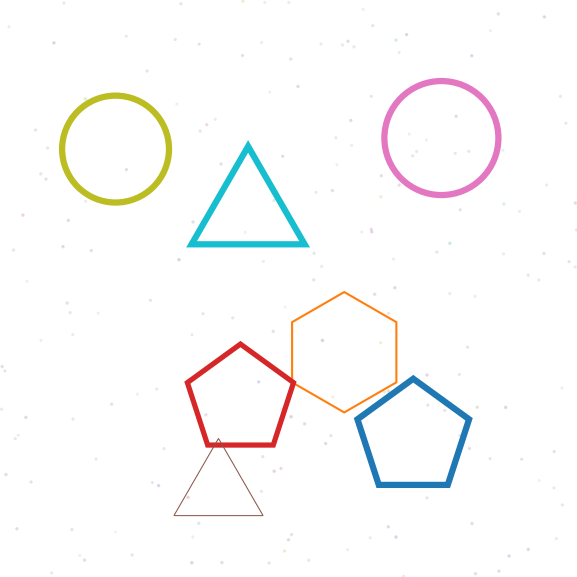[{"shape": "pentagon", "thickness": 3, "radius": 0.51, "center": [0.716, 0.242]}, {"shape": "hexagon", "thickness": 1, "radius": 0.52, "center": [0.596, 0.389]}, {"shape": "pentagon", "thickness": 2.5, "radius": 0.48, "center": [0.416, 0.307]}, {"shape": "triangle", "thickness": 0.5, "radius": 0.45, "center": [0.378, 0.151]}, {"shape": "circle", "thickness": 3, "radius": 0.49, "center": [0.764, 0.76]}, {"shape": "circle", "thickness": 3, "radius": 0.46, "center": [0.2, 0.741]}, {"shape": "triangle", "thickness": 3, "radius": 0.57, "center": [0.43, 0.633]}]